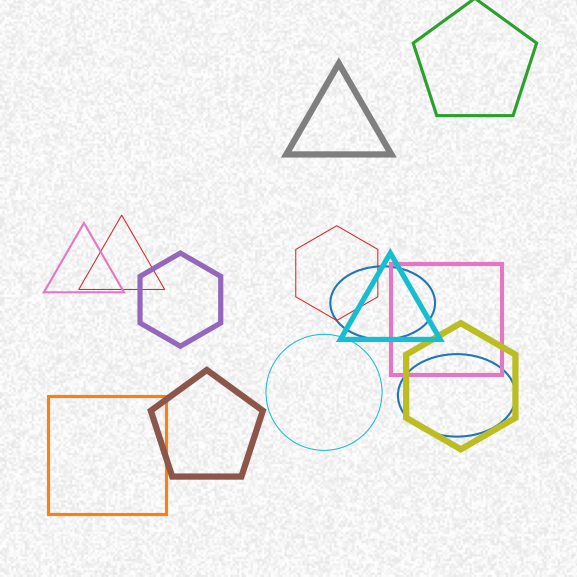[{"shape": "oval", "thickness": 1, "radius": 0.45, "center": [0.663, 0.474]}, {"shape": "oval", "thickness": 1, "radius": 0.51, "center": [0.791, 0.315]}, {"shape": "square", "thickness": 1.5, "radius": 0.51, "center": [0.185, 0.211]}, {"shape": "pentagon", "thickness": 1.5, "radius": 0.56, "center": [0.822, 0.89]}, {"shape": "triangle", "thickness": 0.5, "radius": 0.43, "center": [0.211, 0.541]}, {"shape": "hexagon", "thickness": 0.5, "radius": 0.41, "center": [0.583, 0.526]}, {"shape": "hexagon", "thickness": 2.5, "radius": 0.4, "center": [0.312, 0.48]}, {"shape": "pentagon", "thickness": 3, "radius": 0.51, "center": [0.358, 0.256]}, {"shape": "square", "thickness": 2, "radius": 0.48, "center": [0.773, 0.446]}, {"shape": "triangle", "thickness": 1, "radius": 0.4, "center": [0.145, 0.533]}, {"shape": "triangle", "thickness": 3, "radius": 0.53, "center": [0.587, 0.784]}, {"shape": "hexagon", "thickness": 3, "radius": 0.55, "center": [0.798, 0.33]}, {"shape": "circle", "thickness": 0.5, "radius": 0.5, "center": [0.561, 0.32]}, {"shape": "triangle", "thickness": 2.5, "radius": 0.5, "center": [0.676, 0.461]}]